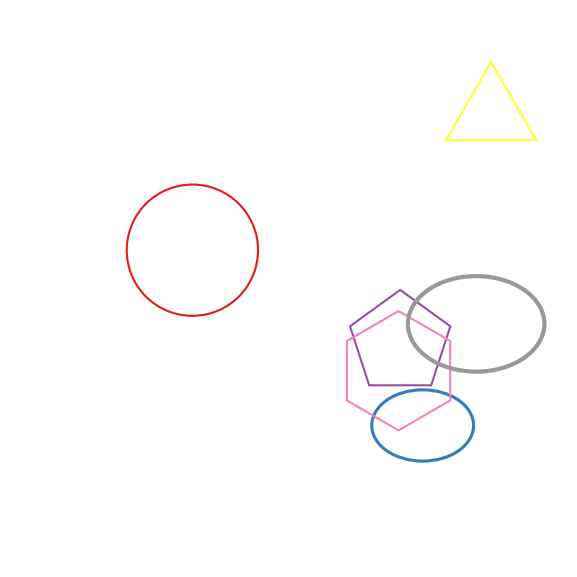[{"shape": "circle", "thickness": 1, "radius": 0.57, "center": [0.333, 0.566]}, {"shape": "oval", "thickness": 1.5, "radius": 0.44, "center": [0.732, 0.262]}, {"shape": "pentagon", "thickness": 1, "radius": 0.46, "center": [0.693, 0.406]}, {"shape": "triangle", "thickness": 1, "radius": 0.45, "center": [0.851, 0.802]}, {"shape": "hexagon", "thickness": 1, "radius": 0.52, "center": [0.69, 0.357]}, {"shape": "oval", "thickness": 2, "radius": 0.59, "center": [0.825, 0.438]}]